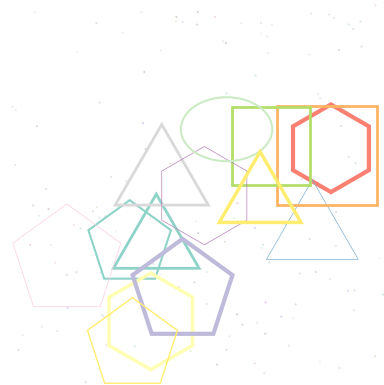[{"shape": "triangle", "thickness": 2, "radius": 0.64, "center": [0.406, 0.367]}, {"shape": "pentagon", "thickness": 1.5, "radius": 0.56, "center": [0.337, 0.367]}, {"shape": "hexagon", "thickness": 2.5, "radius": 0.63, "center": [0.392, 0.165]}, {"shape": "pentagon", "thickness": 3, "radius": 0.68, "center": [0.474, 0.243]}, {"shape": "hexagon", "thickness": 3, "radius": 0.57, "center": [0.86, 0.615]}, {"shape": "triangle", "thickness": 0.5, "radius": 0.69, "center": [0.811, 0.395]}, {"shape": "square", "thickness": 2, "radius": 0.65, "center": [0.849, 0.596]}, {"shape": "square", "thickness": 2, "radius": 0.51, "center": [0.705, 0.621]}, {"shape": "pentagon", "thickness": 0.5, "radius": 0.74, "center": [0.174, 0.323]}, {"shape": "triangle", "thickness": 2, "radius": 0.7, "center": [0.42, 0.537]}, {"shape": "hexagon", "thickness": 0.5, "radius": 0.64, "center": [0.531, 0.492]}, {"shape": "oval", "thickness": 1.5, "radius": 0.59, "center": [0.589, 0.664]}, {"shape": "pentagon", "thickness": 1, "radius": 0.61, "center": [0.344, 0.104]}, {"shape": "triangle", "thickness": 2.5, "radius": 0.61, "center": [0.676, 0.483]}]